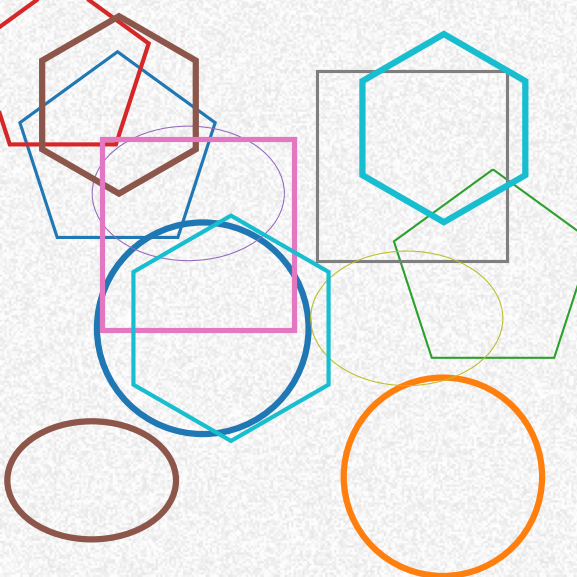[{"shape": "circle", "thickness": 3, "radius": 0.92, "center": [0.351, 0.431]}, {"shape": "pentagon", "thickness": 1.5, "radius": 0.89, "center": [0.204, 0.732]}, {"shape": "circle", "thickness": 3, "radius": 0.86, "center": [0.767, 0.174]}, {"shape": "pentagon", "thickness": 1, "radius": 0.9, "center": [0.854, 0.525]}, {"shape": "pentagon", "thickness": 2, "radius": 0.78, "center": [0.109, 0.876]}, {"shape": "oval", "thickness": 0.5, "radius": 0.83, "center": [0.326, 0.664]}, {"shape": "hexagon", "thickness": 3, "radius": 0.77, "center": [0.206, 0.817]}, {"shape": "oval", "thickness": 3, "radius": 0.73, "center": [0.159, 0.167]}, {"shape": "square", "thickness": 2.5, "radius": 0.83, "center": [0.343, 0.593]}, {"shape": "square", "thickness": 1.5, "radius": 0.82, "center": [0.713, 0.712]}, {"shape": "oval", "thickness": 0.5, "radius": 0.83, "center": [0.704, 0.448]}, {"shape": "hexagon", "thickness": 3, "radius": 0.81, "center": [0.769, 0.777]}, {"shape": "hexagon", "thickness": 2, "radius": 0.98, "center": [0.4, 0.431]}]